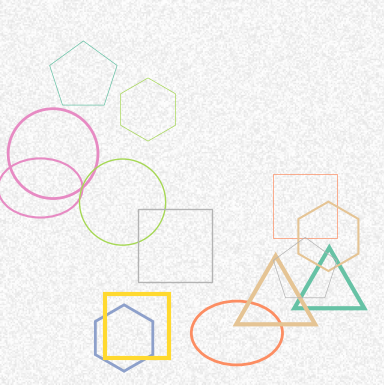[{"shape": "pentagon", "thickness": 0.5, "radius": 0.46, "center": [0.217, 0.802]}, {"shape": "triangle", "thickness": 3, "radius": 0.52, "center": [0.855, 0.252]}, {"shape": "square", "thickness": 0.5, "radius": 0.42, "center": [0.792, 0.465]}, {"shape": "oval", "thickness": 2, "radius": 0.59, "center": [0.615, 0.135]}, {"shape": "hexagon", "thickness": 2, "radius": 0.43, "center": [0.322, 0.122]}, {"shape": "circle", "thickness": 2, "radius": 0.58, "center": [0.138, 0.601]}, {"shape": "oval", "thickness": 1.5, "radius": 0.55, "center": [0.105, 0.512]}, {"shape": "circle", "thickness": 1, "radius": 0.56, "center": [0.318, 0.475]}, {"shape": "hexagon", "thickness": 0.5, "radius": 0.41, "center": [0.385, 0.716]}, {"shape": "square", "thickness": 3, "radius": 0.42, "center": [0.356, 0.153]}, {"shape": "triangle", "thickness": 3, "radius": 0.59, "center": [0.716, 0.217]}, {"shape": "hexagon", "thickness": 1.5, "radius": 0.45, "center": [0.853, 0.386]}, {"shape": "pentagon", "thickness": 0.5, "radius": 0.43, "center": [0.793, 0.297]}, {"shape": "square", "thickness": 1, "radius": 0.48, "center": [0.455, 0.363]}]